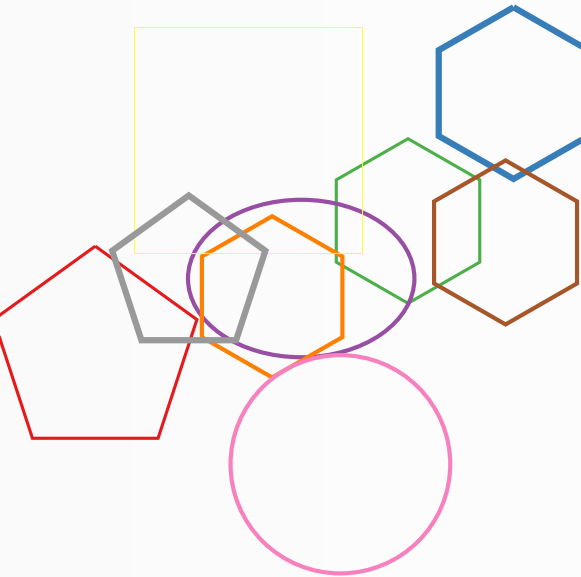[{"shape": "pentagon", "thickness": 1.5, "radius": 0.92, "center": [0.164, 0.389]}, {"shape": "hexagon", "thickness": 3, "radius": 0.74, "center": [0.883, 0.838]}, {"shape": "hexagon", "thickness": 1.5, "radius": 0.71, "center": [0.702, 0.616]}, {"shape": "oval", "thickness": 2, "radius": 0.97, "center": [0.518, 0.517]}, {"shape": "hexagon", "thickness": 2, "radius": 0.7, "center": [0.468, 0.485]}, {"shape": "square", "thickness": 0.5, "radius": 0.98, "center": [0.426, 0.757]}, {"shape": "hexagon", "thickness": 2, "radius": 0.71, "center": [0.87, 0.579]}, {"shape": "circle", "thickness": 2, "radius": 0.94, "center": [0.586, 0.195]}, {"shape": "pentagon", "thickness": 3, "radius": 0.69, "center": [0.325, 0.522]}]